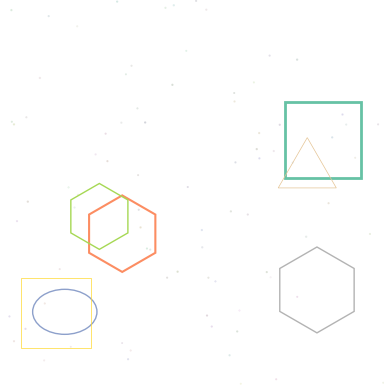[{"shape": "square", "thickness": 2, "radius": 0.49, "center": [0.838, 0.637]}, {"shape": "hexagon", "thickness": 1.5, "radius": 0.5, "center": [0.317, 0.393]}, {"shape": "oval", "thickness": 1, "radius": 0.42, "center": [0.168, 0.19]}, {"shape": "hexagon", "thickness": 1, "radius": 0.43, "center": [0.258, 0.438]}, {"shape": "square", "thickness": 0.5, "radius": 0.45, "center": [0.145, 0.188]}, {"shape": "triangle", "thickness": 0.5, "radius": 0.44, "center": [0.798, 0.555]}, {"shape": "hexagon", "thickness": 1, "radius": 0.56, "center": [0.823, 0.247]}]